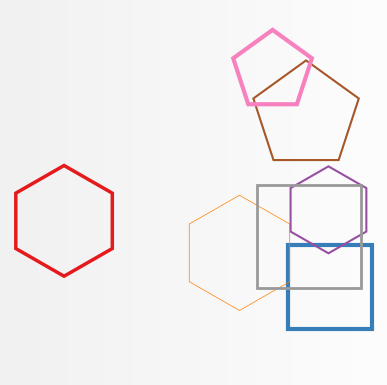[{"shape": "hexagon", "thickness": 2.5, "radius": 0.72, "center": [0.165, 0.426]}, {"shape": "square", "thickness": 3, "radius": 0.55, "center": [0.851, 0.256]}, {"shape": "hexagon", "thickness": 1.5, "radius": 0.56, "center": [0.848, 0.455]}, {"shape": "hexagon", "thickness": 0.5, "radius": 0.75, "center": [0.618, 0.343]}, {"shape": "pentagon", "thickness": 1.5, "radius": 0.72, "center": [0.79, 0.7]}, {"shape": "pentagon", "thickness": 3, "radius": 0.53, "center": [0.703, 0.816]}, {"shape": "square", "thickness": 2, "radius": 0.67, "center": [0.797, 0.386]}]